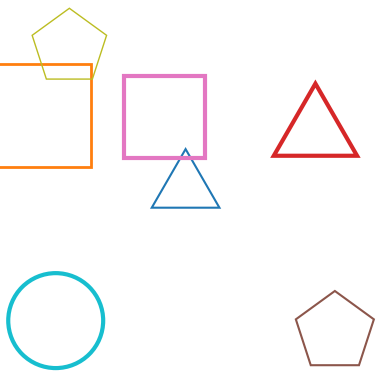[{"shape": "triangle", "thickness": 1.5, "radius": 0.51, "center": [0.482, 0.511]}, {"shape": "square", "thickness": 2, "radius": 0.67, "center": [0.103, 0.7]}, {"shape": "triangle", "thickness": 3, "radius": 0.62, "center": [0.819, 0.658]}, {"shape": "pentagon", "thickness": 1.5, "radius": 0.53, "center": [0.87, 0.138]}, {"shape": "square", "thickness": 3, "radius": 0.53, "center": [0.428, 0.696]}, {"shape": "pentagon", "thickness": 1, "radius": 0.51, "center": [0.18, 0.877]}, {"shape": "circle", "thickness": 3, "radius": 0.62, "center": [0.145, 0.167]}]